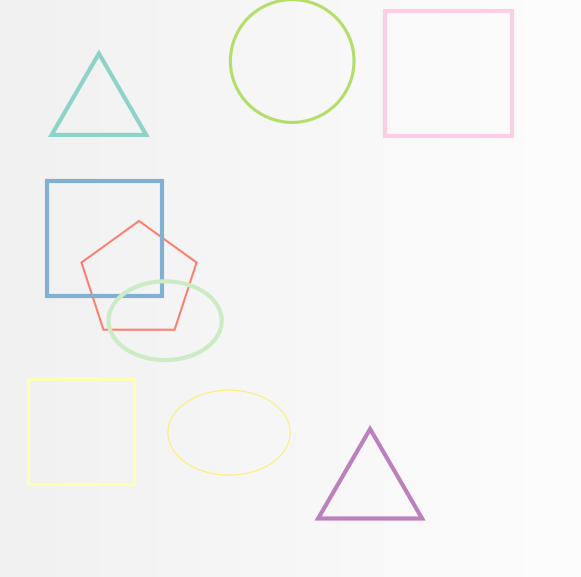[{"shape": "triangle", "thickness": 2, "radius": 0.47, "center": [0.17, 0.813]}, {"shape": "square", "thickness": 1.5, "radius": 0.46, "center": [0.14, 0.252]}, {"shape": "pentagon", "thickness": 1, "radius": 0.52, "center": [0.239, 0.512]}, {"shape": "square", "thickness": 2, "radius": 0.5, "center": [0.18, 0.586]}, {"shape": "circle", "thickness": 1.5, "radius": 0.53, "center": [0.503, 0.893]}, {"shape": "square", "thickness": 2, "radius": 0.54, "center": [0.772, 0.872]}, {"shape": "triangle", "thickness": 2, "radius": 0.52, "center": [0.637, 0.153]}, {"shape": "oval", "thickness": 2, "radius": 0.49, "center": [0.284, 0.444]}, {"shape": "oval", "thickness": 0.5, "radius": 0.53, "center": [0.394, 0.25]}]